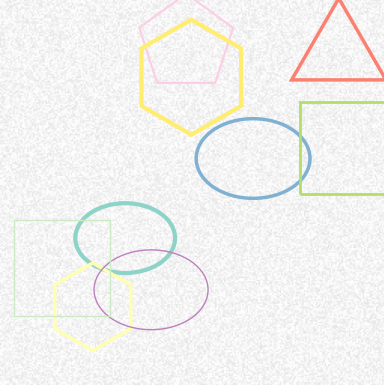[{"shape": "oval", "thickness": 3, "radius": 0.65, "center": [0.325, 0.382]}, {"shape": "hexagon", "thickness": 2.5, "radius": 0.57, "center": [0.241, 0.203]}, {"shape": "triangle", "thickness": 2.5, "radius": 0.71, "center": [0.88, 0.863]}, {"shape": "oval", "thickness": 2.5, "radius": 0.74, "center": [0.657, 0.588]}, {"shape": "square", "thickness": 2, "radius": 0.6, "center": [0.898, 0.615]}, {"shape": "pentagon", "thickness": 1.5, "radius": 0.64, "center": [0.483, 0.888]}, {"shape": "oval", "thickness": 1, "radius": 0.74, "center": [0.392, 0.247]}, {"shape": "square", "thickness": 1, "radius": 0.62, "center": [0.161, 0.304]}, {"shape": "hexagon", "thickness": 3, "radius": 0.75, "center": [0.497, 0.8]}]